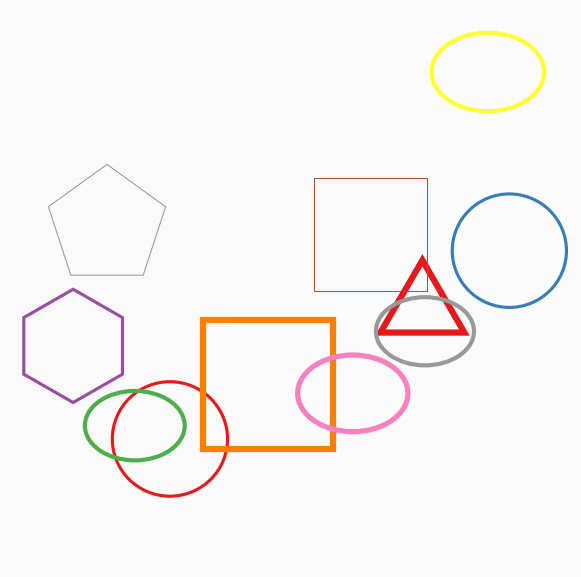[{"shape": "triangle", "thickness": 3, "radius": 0.42, "center": [0.727, 0.465]}, {"shape": "circle", "thickness": 1.5, "radius": 0.5, "center": [0.292, 0.239]}, {"shape": "circle", "thickness": 1.5, "radius": 0.49, "center": [0.876, 0.565]}, {"shape": "oval", "thickness": 2, "radius": 0.43, "center": [0.232, 0.262]}, {"shape": "hexagon", "thickness": 1.5, "radius": 0.49, "center": [0.126, 0.4]}, {"shape": "square", "thickness": 3, "radius": 0.56, "center": [0.461, 0.334]}, {"shape": "oval", "thickness": 2, "radius": 0.48, "center": [0.839, 0.875]}, {"shape": "square", "thickness": 0.5, "radius": 0.49, "center": [0.638, 0.594]}, {"shape": "oval", "thickness": 2.5, "radius": 0.47, "center": [0.607, 0.318]}, {"shape": "oval", "thickness": 2, "radius": 0.42, "center": [0.731, 0.426]}, {"shape": "pentagon", "thickness": 0.5, "radius": 0.53, "center": [0.184, 0.608]}]